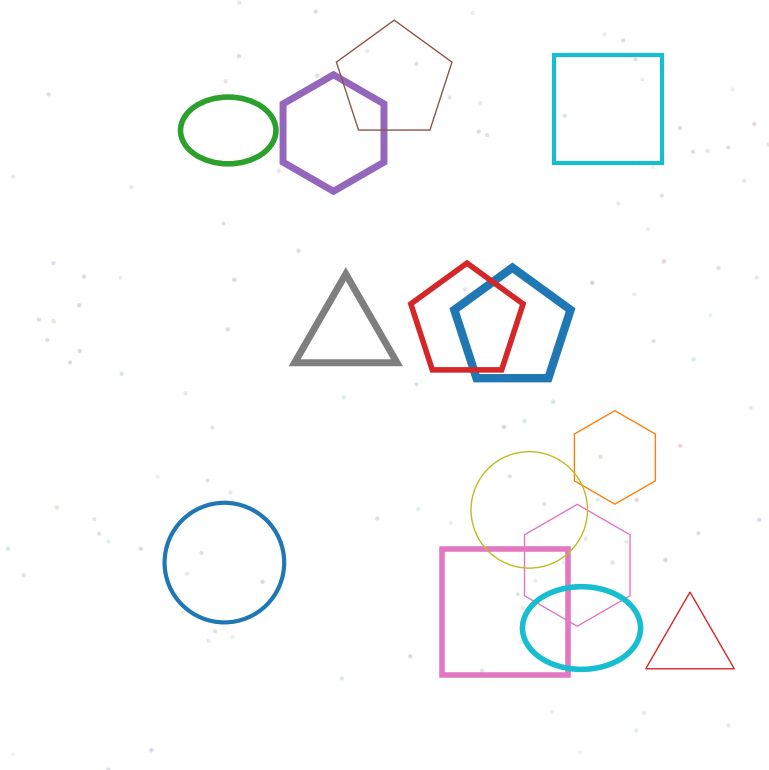[{"shape": "circle", "thickness": 1.5, "radius": 0.39, "center": [0.291, 0.269]}, {"shape": "pentagon", "thickness": 3, "radius": 0.4, "center": [0.666, 0.573]}, {"shape": "hexagon", "thickness": 0.5, "radius": 0.3, "center": [0.799, 0.406]}, {"shape": "oval", "thickness": 2, "radius": 0.31, "center": [0.296, 0.831]}, {"shape": "pentagon", "thickness": 2, "radius": 0.38, "center": [0.606, 0.582]}, {"shape": "triangle", "thickness": 0.5, "radius": 0.33, "center": [0.896, 0.165]}, {"shape": "hexagon", "thickness": 2.5, "radius": 0.38, "center": [0.433, 0.827]}, {"shape": "pentagon", "thickness": 0.5, "radius": 0.39, "center": [0.512, 0.895]}, {"shape": "square", "thickness": 2, "radius": 0.41, "center": [0.656, 0.205]}, {"shape": "hexagon", "thickness": 0.5, "radius": 0.4, "center": [0.75, 0.266]}, {"shape": "triangle", "thickness": 2.5, "radius": 0.38, "center": [0.449, 0.567]}, {"shape": "circle", "thickness": 0.5, "radius": 0.38, "center": [0.687, 0.338]}, {"shape": "square", "thickness": 1.5, "radius": 0.35, "center": [0.789, 0.859]}, {"shape": "oval", "thickness": 2, "radius": 0.38, "center": [0.755, 0.184]}]